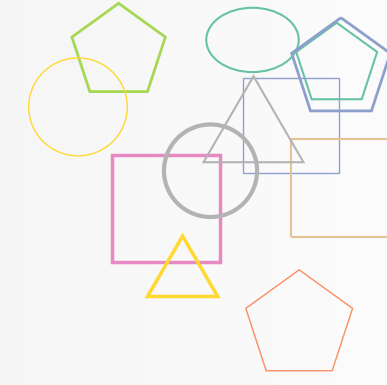[{"shape": "pentagon", "thickness": 1.5, "radius": 0.55, "center": [0.869, 0.831]}, {"shape": "oval", "thickness": 1.5, "radius": 0.6, "center": [0.652, 0.896]}, {"shape": "pentagon", "thickness": 1, "radius": 0.72, "center": [0.772, 0.154]}, {"shape": "square", "thickness": 1, "radius": 0.62, "center": [0.752, 0.673]}, {"shape": "pentagon", "thickness": 2, "radius": 0.67, "center": [0.88, 0.82]}, {"shape": "square", "thickness": 2.5, "radius": 0.7, "center": [0.428, 0.458]}, {"shape": "pentagon", "thickness": 2, "radius": 0.63, "center": [0.306, 0.865]}, {"shape": "triangle", "thickness": 2.5, "radius": 0.52, "center": [0.471, 0.282]}, {"shape": "circle", "thickness": 1, "radius": 0.64, "center": [0.201, 0.722]}, {"shape": "square", "thickness": 1.5, "radius": 0.64, "center": [0.879, 0.512]}, {"shape": "circle", "thickness": 3, "radius": 0.6, "center": [0.543, 0.557]}, {"shape": "triangle", "thickness": 1.5, "radius": 0.74, "center": [0.654, 0.653]}]